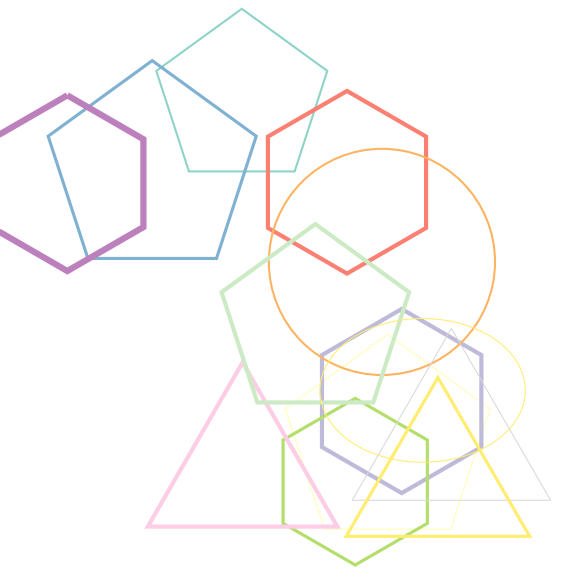[{"shape": "pentagon", "thickness": 1, "radius": 0.78, "center": [0.419, 0.828]}, {"shape": "pentagon", "thickness": 0.5, "radius": 0.93, "center": [0.671, 0.234]}, {"shape": "hexagon", "thickness": 2, "radius": 0.8, "center": [0.696, 0.305]}, {"shape": "hexagon", "thickness": 2, "radius": 0.79, "center": [0.601, 0.684]}, {"shape": "pentagon", "thickness": 1.5, "radius": 0.95, "center": [0.264, 0.705]}, {"shape": "circle", "thickness": 1, "radius": 0.98, "center": [0.661, 0.546]}, {"shape": "hexagon", "thickness": 1.5, "radius": 0.72, "center": [0.615, 0.165]}, {"shape": "triangle", "thickness": 2, "radius": 0.95, "center": [0.42, 0.182]}, {"shape": "triangle", "thickness": 0.5, "radius": 0.99, "center": [0.782, 0.232]}, {"shape": "hexagon", "thickness": 3, "radius": 0.76, "center": [0.117, 0.682]}, {"shape": "pentagon", "thickness": 2, "radius": 0.85, "center": [0.546, 0.44]}, {"shape": "triangle", "thickness": 1.5, "radius": 0.92, "center": [0.758, 0.162]}, {"shape": "oval", "thickness": 0.5, "radius": 0.89, "center": [0.732, 0.323]}]